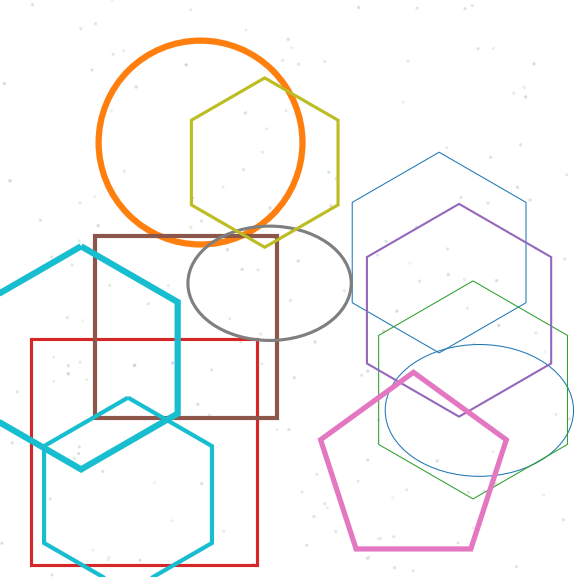[{"shape": "hexagon", "thickness": 0.5, "radius": 0.87, "center": [0.76, 0.562]}, {"shape": "oval", "thickness": 0.5, "radius": 0.82, "center": [0.83, 0.288]}, {"shape": "circle", "thickness": 3, "radius": 0.88, "center": [0.347, 0.752]}, {"shape": "hexagon", "thickness": 0.5, "radius": 0.94, "center": [0.819, 0.324]}, {"shape": "square", "thickness": 1.5, "radius": 0.98, "center": [0.249, 0.217]}, {"shape": "hexagon", "thickness": 1, "radius": 0.92, "center": [0.795, 0.462]}, {"shape": "square", "thickness": 2, "radius": 0.79, "center": [0.322, 0.433]}, {"shape": "pentagon", "thickness": 2.5, "radius": 0.85, "center": [0.716, 0.185]}, {"shape": "oval", "thickness": 1.5, "radius": 0.71, "center": [0.467, 0.509]}, {"shape": "hexagon", "thickness": 1.5, "radius": 0.73, "center": [0.458, 0.718]}, {"shape": "hexagon", "thickness": 3, "radius": 0.97, "center": [0.14, 0.38]}, {"shape": "hexagon", "thickness": 2, "radius": 0.84, "center": [0.222, 0.143]}]